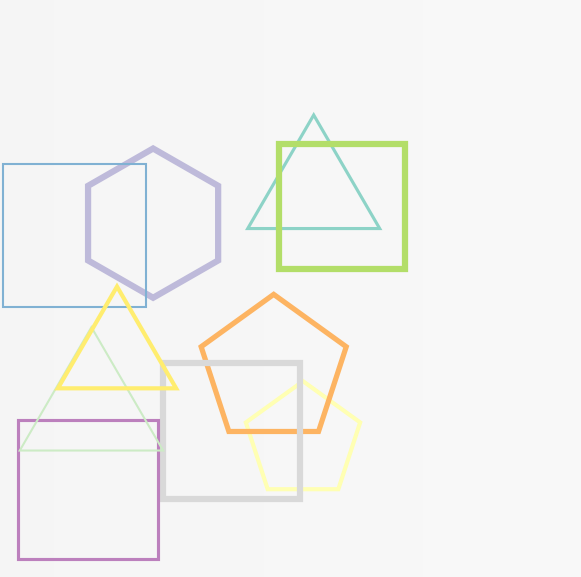[{"shape": "triangle", "thickness": 1.5, "radius": 0.66, "center": [0.54, 0.669]}, {"shape": "pentagon", "thickness": 2, "radius": 0.52, "center": [0.521, 0.236]}, {"shape": "hexagon", "thickness": 3, "radius": 0.65, "center": [0.263, 0.613]}, {"shape": "square", "thickness": 1, "radius": 0.62, "center": [0.128, 0.591]}, {"shape": "pentagon", "thickness": 2.5, "radius": 0.66, "center": [0.471, 0.358]}, {"shape": "square", "thickness": 3, "radius": 0.54, "center": [0.588, 0.641]}, {"shape": "square", "thickness": 3, "radius": 0.59, "center": [0.399, 0.253]}, {"shape": "square", "thickness": 1.5, "radius": 0.6, "center": [0.152, 0.152]}, {"shape": "triangle", "thickness": 1, "radius": 0.71, "center": [0.157, 0.29]}, {"shape": "triangle", "thickness": 2, "radius": 0.59, "center": [0.201, 0.385]}]